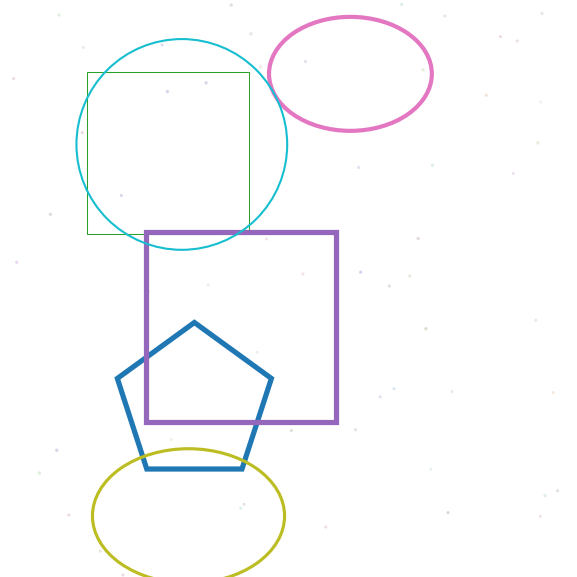[{"shape": "pentagon", "thickness": 2.5, "radius": 0.7, "center": [0.337, 0.3]}, {"shape": "square", "thickness": 0.5, "radius": 0.7, "center": [0.291, 0.734]}, {"shape": "square", "thickness": 2.5, "radius": 0.82, "center": [0.418, 0.433]}, {"shape": "oval", "thickness": 2, "radius": 0.7, "center": [0.607, 0.871]}, {"shape": "oval", "thickness": 1.5, "radius": 0.83, "center": [0.326, 0.106]}, {"shape": "circle", "thickness": 1, "radius": 0.91, "center": [0.315, 0.749]}]